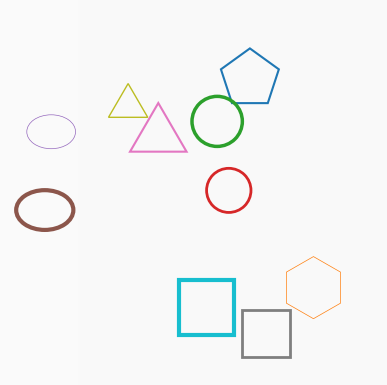[{"shape": "pentagon", "thickness": 1.5, "radius": 0.39, "center": [0.645, 0.796]}, {"shape": "hexagon", "thickness": 0.5, "radius": 0.4, "center": [0.809, 0.253]}, {"shape": "circle", "thickness": 2.5, "radius": 0.32, "center": [0.56, 0.685]}, {"shape": "circle", "thickness": 2, "radius": 0.29, "center": [0.59, 0.505]}, {"shape": "oval", "thickness": 0.5, "radius": 0.31, "center": [0.132, 0.658]}, {"shape": "oval", "thickness": 3, "radius": 0.37, "center": [0.116, 0.454]}, {"shape": "triangle", "thickness": 1.5, "radius": 0.42, "center": [0.408, 0.648]}, {"shape": "square", "thickness": 2, "radius": 0.3, "center": [0.686, 0.135]}, {"shape": "triangle", "thickness": 1, "radius": 0.29, "center": [0.331, 0.725]}, {"shape": "square", "thickness": 3, "radius": 0.36, "center": [0.532, 0.201]}]